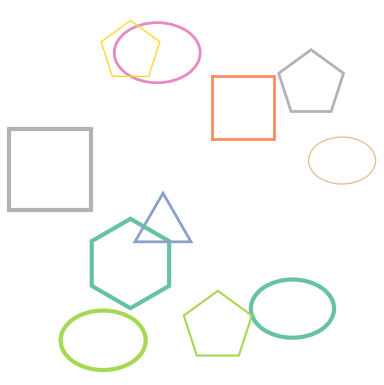[{"shape": "hexagon", "thickness": 3, "radius": 0.58, "center": [0.339, 0.316]}, {"shape": "oval", "thickness": 3, "radius": 0.54, "center": [0.76, 0.198]}, {"shape": "square", "thickness": 2, "radius": 0.41, "center": [0.631, 0.721]}, {"shape": "triangle", "thickness": 2, "radius": 0.42, "center": [0.423, 0.414]}, {"shape": "oval", "thickness": 2, "radius": 0.56, "center": [0.408, 0.863]}, {"shape": "pentagon", "thickness": 1.5, "radius": 0.46, "center": [0.566, 0.152]}, {"shape": "oval", "thickness": 3, "radius": 0.55, "center": [0.268, 0.116]}, {"shape": "pentagon", "thickness": 1, "radius": 0.4, "center": [0.339, 0.867]}, {"shape": "oval", "thickness": 1, "radius": 0.44, "center": [0.889, 0.583]}, {"shape": "pentagon", "thickness": 2, "radius": 0.44, "center": [0.808, 0.782]}, {"shape": "square", "thickness": 3, "radius": 0.53, "center": [0.13, 0.559]}]